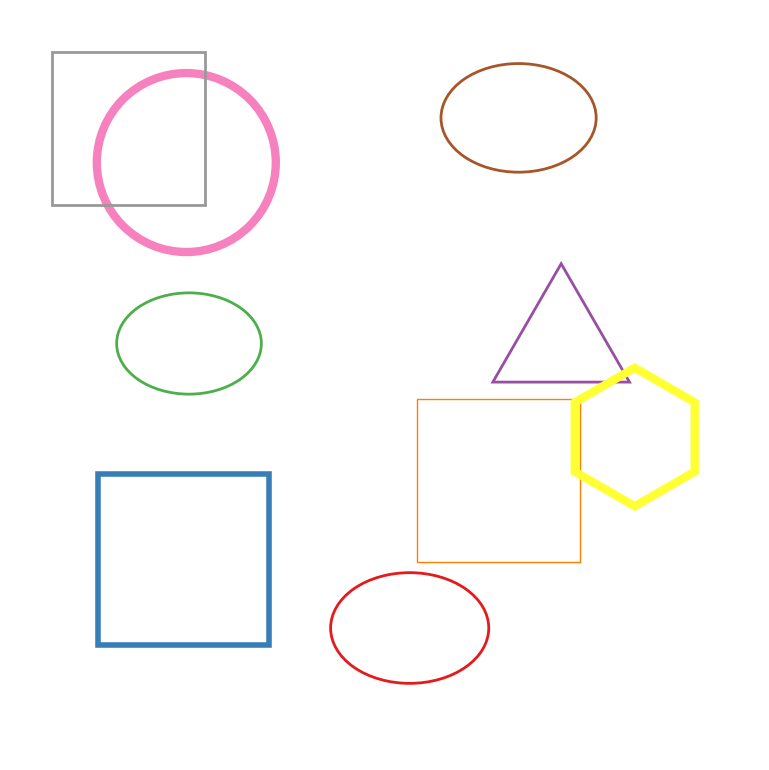[{"shape": "oval", "thickness": 1, "radius": 0.51, "center": [0.532, 0.184]}, {"shape": "square", "thickness": 2, "radius": 0.56, "center": [0.239, 0.273]}, {"shape": "oval", "thickness": 1, "radius": 0.47, "center": [0.245, 0.554]}, {"shape": "triangle", "thickness": 1, "radius": 0.51, "center": [0.729, 0.555]}, {"shape": "square", "thickness": 0.5, "radius": 0.53, "center": [0.647, 0.376]}, {"shape": "hexagon", "thickness": 3, "radius": 0.45, "center": [0.824, 0.432]}, {"shape": "oval", "thickness": 1, "radius": 0.5, "center": [0.673, 0.847]}, {"shape": "circle", "thickness": 3, "radius": 0.58, "center": [0.242, 0.789]}, {"shape": "square", "thickness": 1, "radius": 0.5, "center": [0.167, 0.833]}]